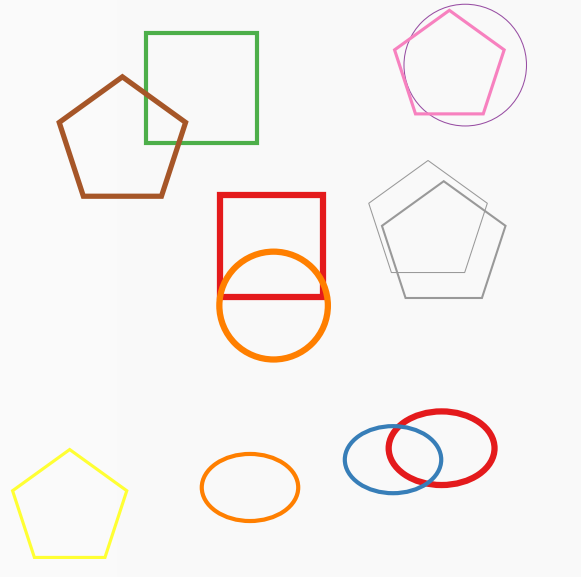[{"shape": "oval", "thickness": 3, "radius": 0.46, "center": [0.76, 0.223]}, {"shape": "square", "thickness": 3, "radius": 0.44, "center": [0.467, 0.574]}, {"shape": "oval", "thickness": 2, "radius": 0.41, "center": [0.676, 0.203]}, {"shape": "square", "thickness": 2, "radius": 0.47, "center": [0.347, 0.847]}, {"shape": "circle", "thickness": 0.5, "radius": 0.53, "center": [0.8, 0.886]}, {"shape": "oval", "thickness": 2, "radius": 0.41, "center": [0.43, 0.155]}, {"shape": "circle", "thickness": 3, "radius": 0.47, "center": [0.471, 0.47]}, {"shape": "pentagon", "thickness": 1.5, "radius": 0.52, "center": [0.12, 0.117]}, {"shape": "pentagon", "thickness": 2.5, "radius": 0.57, "center": [0.211, 0.752]}, {"shape": "pentagon", "thickness": 1.5, "radius": 0.5, "center": [0.773, 0.882]}, {"shape": "pentagon", "thickness": 1, "radius": 0.56, "center": [0.763, 0.574]}, {"shape": "pentagon", "thickness": 0.5, "radius": 0.54, "center": [0.736, 0.614]}]